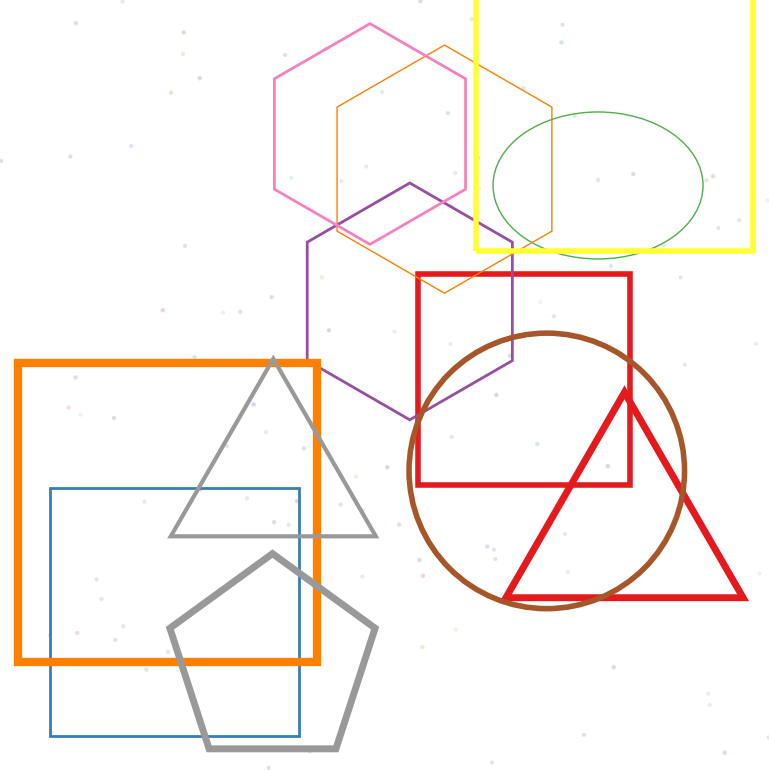[{"shape": "square", "thickness": 2, "radius": 0.69, "center": [0.681, 0.507]}, {"shape": "triangle", "thickness": 2.5, "radius": 0.89, "center": [0.811, 0.313]}, {"shape": "square", "thickness": 1, "radius": 0.81, "center": [0.227, 0.205]}, {"shape": "oval", "thickness": 0.5, "radius": 0.68, "center": [0.777, 0.759]}, {"shape": "hexagon", "thickness": 1, "radius": 0.77, "center": [0.532, 0.609]}, {"shape": "hexagon", "thickness": 0.5, "radius": 0.81, "center": [0.577, 0.78]}, {"shape": "square", "thickness": 3, "radius": 0.97, "center": [0.217, 0.334]}, {"shape": "square", "thickness": 2, "radius": 0.9, "center": [0.798, 0.854]}, {"shape": "circle", "thickness": 2, "radius": 0.89, "center": [0.71, 0.388]}, {"shape": "hexagon", "thickness": 1, "radius": 0.72, "center": [0.48, 0.826]}, {"shape": "triangle", "thickness": 1.5, "radius": 0.77, "center": [0.355, 0.38]}, {"shape": "pentagon", "thickness": 2.5, "radius": 0.7, "center": [0.354, 0.141]}]